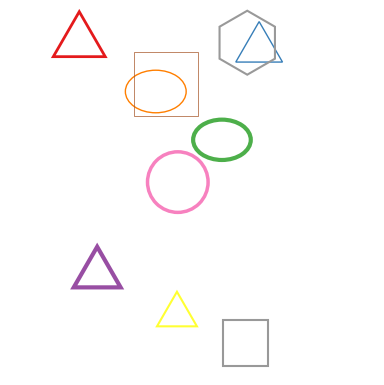[{"shape": "triangle", "thickness": 2, "radius": 0.39, "center": [0.206, 0.892]}, {"shape": "triangle", "thickness": 1, "radius": 0.35, "center": [0.673, 0.874]}, {"shape": "oval", "thickness": 3, "radius": 0.37, "center": [0.577, 0.637]}, {"shape": "triangle", "thickness": 3, "radius": 0.35, "center": [0.252, 0.289]}, {"shape": "oval", "thickness": 1, "radius": 0.39, "center": [0.405, 0.762]}, {"shape": "triangle", "thickness": 1.5, "radius": 0.3, "center": [0.46, 0.182]}, {"shape": "square", "thickness": 0.5, "radius": 0.42, "center": [0.431, 0.782]}, {"shape": "circle", "thickness": 2.5, "radius": 0.39, "center": [0.462, 0.527]}, {"shape": "square", "thickness": 1.5, "radius": 0.29, "center": [0.637, 0.109]}, {"shape": "hexagon", "thickness": 1.5, "radius": 0.42, "center": [0.642, 0.889]}]